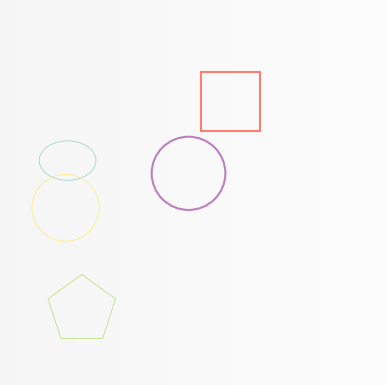[{"shape": "oval", "thickness": 0.5, "radius": 0.37, "center": [0.174, 0.583]}, {"shape": "square", "thickness": 1.5, "radius": 0.38, "center": [0.595, 0.737]}, {"shape": "pentagon", "thickness": 0.5, "radius": 0.46, "center": [0.211, 0.195]}, {"shape": "circle", "thickness": 1.5, "radius": 0.48, "center": [0.487, 0.55]}, {"shape": "circle", "thickness": 0.5, "radius": 0.43, "center": [0.169, 0.46]}]